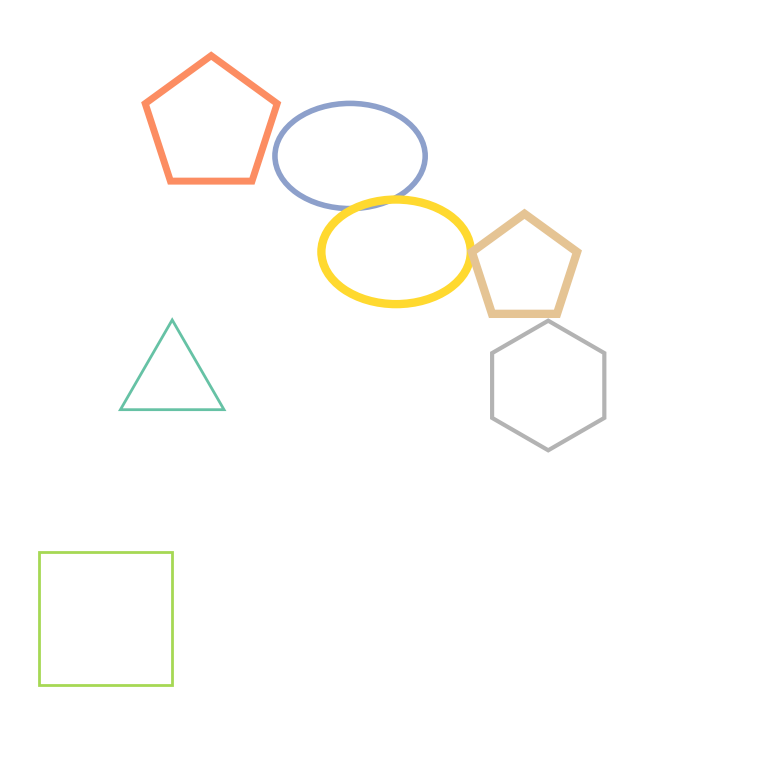[{"shape": "triangle", "thickness": 1, "radius": 0.39, "center": [0.224, 0.507]}, {"shape": "pentagon", "thickness": 2.5, "radius": 0.45, "center": [0.274, 0.838]}, {"shape": "oval", "thickness": 2, "radius": 0.49, "center": [0.455, 0.797]}, {"shape": "square", "thickness": 1, "radius": 0.43, "center": [0.137, 0.197]}, {"shape": "oval", "thickness": 3, "radius": 0.49, "center": [0.514, 0.673]}, {"shape": "pentagon", "thickness": 3, "radius": 0.36, "center": [0.681, 0.651]}, {"shape": "hexagon", "thickness": 1.5, "radius": 0.42, "center": [0.712, 0.499]}]